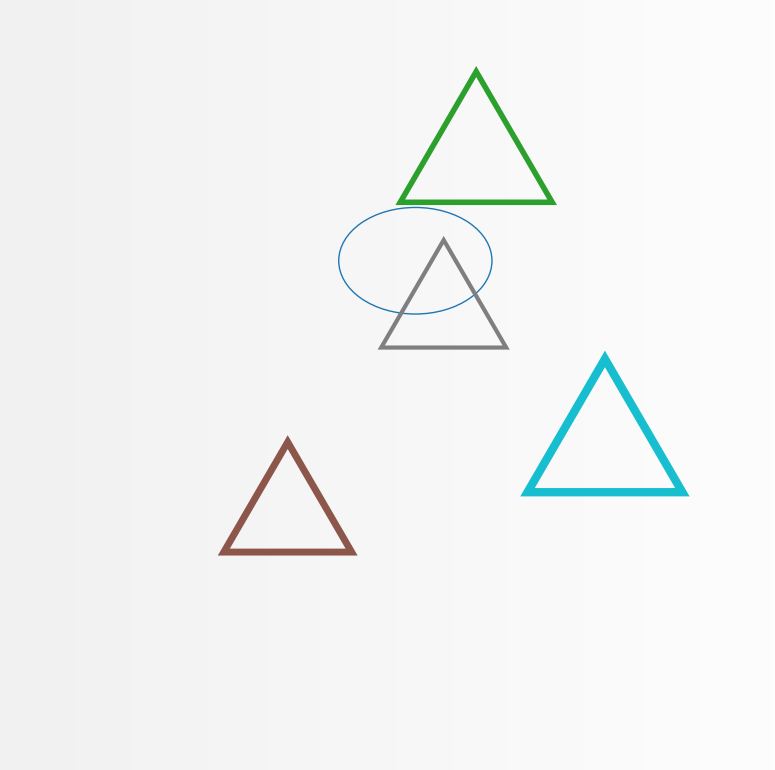[{"shape": "oval", "thickness": 0.5, "radius": 0.49, "center": [0.536, 0.661]}, {"shape": "triangle", "thickness": 2, "radius": 0.57, "center": [0.614, 0.794]}, {"shape": "triangle", "thickness": 2.5, "radius": 0.48, "center": [0.371, 0.331]}, {"shape": "triangle", "thickness": 1.5, "radius": 0.47, "center": [0.573, 0.595]}, {"shape": "triangle", "thickness": 3, "radius": 0.58, "center": [0.781, 0.418]}]